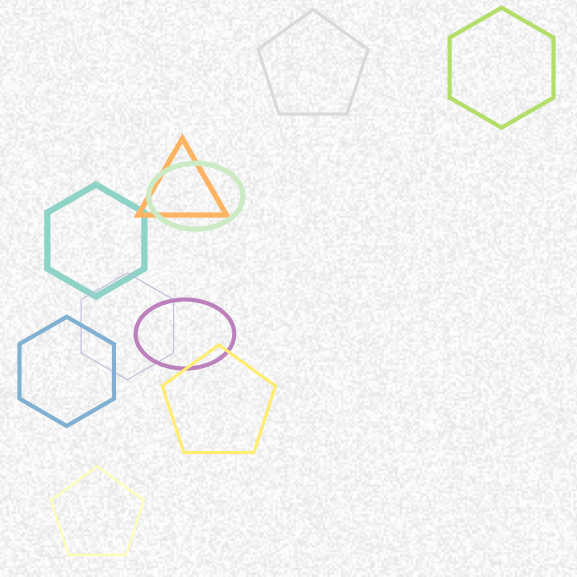[{"shape": "hexagon", "thickness": 3, "radius": 0.49, "center": [0.166, 0.583]}, {"shape": "pentagon", "thickness": 1, "radius": 0.42, "center": [0.169, 0.107]}, {"shape": "hexagon", "thickness": 0.5, "radius": 0.46, "center": [0.221, 0.434]}, {"shape": "hexagon", "thickness": 2, "radius": 0.47, "center": [0.116, 0.356]}, {"shape": "triangle", "thickness": 2.5, "radius": 0.44, "center": [0.316, 0.671]}, {"shape": "hexagon", "thickness": 2, "radius": 0.52, "center": [0.869, 0.882]}, {"shape": "pentagon", "thickness": 1.5, "radius": 0.5, "center": [0.542, 0.883]}, {"shape": "oval", "thickness": 2, "radius": 0.43, "center": [0.32, 0.421]}, {"shape": "oval", "thickness": 2.5, "radius": 0.41, "center": [0.339, 0.659]}, {"shape": "pentagon", "thickness": 1.5, "radius": 0.52, "center": [0.379, 0.299]}]